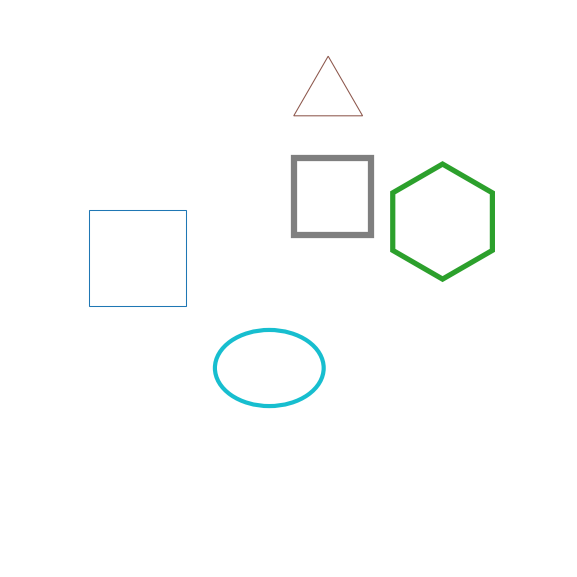[{"shape": "square", "thickness": 0.5, "radius": 0.42, "center": [0.239, 0.552]}, {"shape": "hexagon", "thickness": 2.5, "radius": 0.5, "center": [0.766, 0.615]}, {"shape": "triangle", "thickness": 0.5, "radius": 0.34, "center": [0.568, 0.833]}, {"shape": "square", "thickness": 3, "radius": 0.33, "center": [0.576, 0.659]}, {"shape": "oval", "thickness": 2, "radius": 0.47, "center": [0.466, 0.362]}]